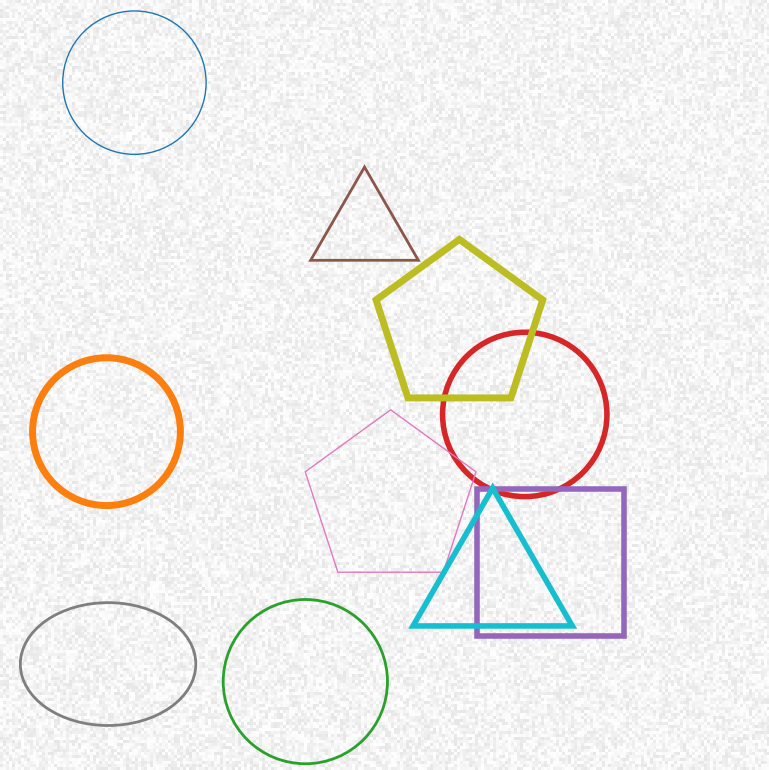[{"shape": "circle", "thickness": 0.5, "radius": 0.47, "center": [0.175, 0.893]}, {"shape": "circle", "thickness": 2.5, "radius": 0.48, "center": [0.138, 0.439]}, {"shape": "circle", "thickness": 1, "radius": 0.53, "center": [0.397, 0.115]}, {"shape": "circle", "thickness": 2, "radius": 0.53, "center": [0.681, 0.462]}, {"shape": "square", "thickness": 2, "radius": 0.48, "center": [0.715, 0.27]}, {"shape": "triangle", "thickness": 1, "radius": 0.4, "center": [0.473, 0.702]}, {"shape": "pentagon", "thickness": 0.5, "radius": 0.58, "center": [0.507, 0.351]}, {"shape": "oval", "thickness": 1, "radius": 0.57, "center": [0.14, 0.138]}, {"shape": "pentagon", "thickness": 2.5, "radius": 0.57, "center": [0.597, 0.575]}, {"shape": "triangle", "thickness": 2, "radius": 0.6, "center": [0.64, 0.247]}]